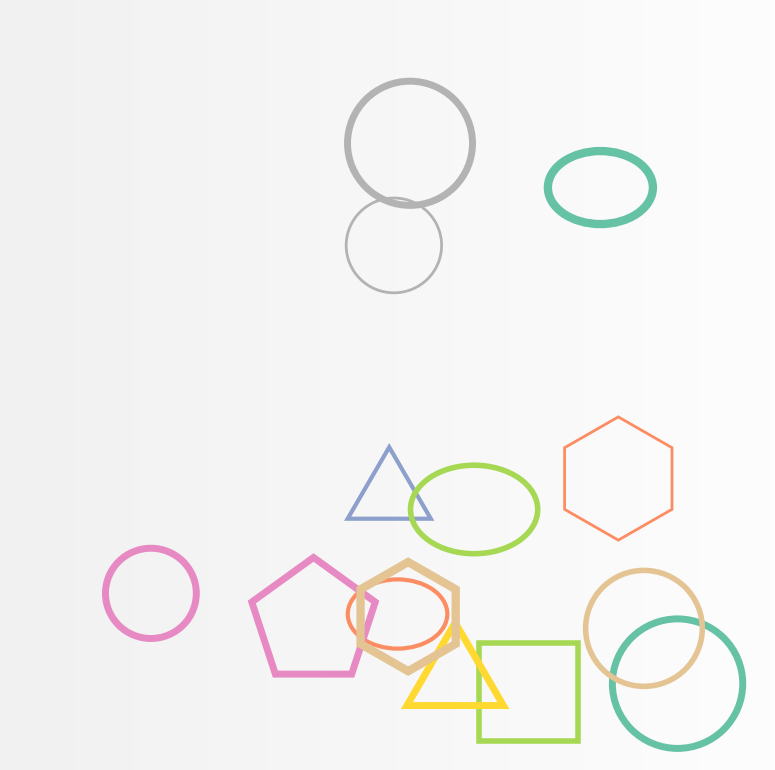[{"shape": "oval", "thickness": 3, "radius": 0.34, "center": [0.775, 0.756]}, {"shape": "circle", "thickness": 2.5, "radius": 0.42, "center": [0.874, 0.112]}, {"shape": "hexagon", "thickness": 1, "radius": 0.4, "center": [0.798, 0.379]}, {"shape": "oval", "thickness": 1.5, "radius": 0.32, "center": [0.513, 0.203]}, {"shape": "triangle", "thickness": 1.5, "radius": 0.31, "center": [0.502, 0.357]}, {"shape": "circle", "thickness": 2.5, "radius": 0.29, "center": [0.195, 0.229]}, {"shape": "pentagon", "thickness": 2.5, "radius": 0.42, "center": [0.405, 0.192]}, {"shape": "square", "thickness": 2, "radius": 0.32, "center": [0.682, 0.101]}, {"shape": "oval", "thickness": 2, "radius": 0.41, "center": [0.612, 0.338]}, {"shape": "triangle", "thickness": 2.5, "radius": 0.36, "center": [0.587, 0.12]}, {"shape": "circle", "thickness": 2, "radius": 0.38, "center": [0.831, 0.184]}, {"shape": "hexagon", "thickness": 3, "radius": 0.35, "center": [0.527, 0.199]}, {"shape": "circle", "thickness": 1, "radius": 0.31, "center": [0.508, 0.681]}, {"shape": "circle", "thickness": 2.5, "radius": 0.4, "center": [0.529, 0.814]}]